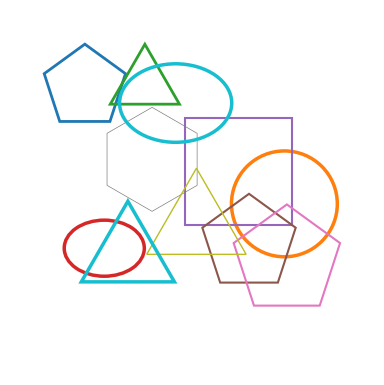[{"shape": "pentagon", "thickness": 2, "radius": 0.55, "center": [0.22, 0.774]}, {"shape": "circle", "thickness": 2.5, "radius": 0.69, "center": [0.739, 0.471]}, {"shape": "triangle", "thickness": 2, "radius": 0.52, "center": [0.376, 0.781]}, {"shape": "oval", "thickness": 2.5, "radius": 0.52, "center": [0.271, 0.355]}, {"shape": "square", "thickness": 1.5, "radius": 0.69, "center": [0.618, 0.554]}, {"shape": "pentagon", "thickness": 1.5, "radius": 0.64, "center": [0.647, 0.369]}, {"shape": "pentagon", "thickness": 1.5, "radius": 0.73, "center": [0.745, 0.324]}, {"shape": "hexagon", "thickness": 0.5, "radius": 0.68, "center": [0.395, 0.586]}, {"shape": "triangle", "thickness": 1, "radius": 0.75, "center": [0.51, 0.414]}, {"shape": "oval", "thickness": 2.5, "radius": 0.73, "center": [0.456, 0.732]}, {"shape": "triangle", "thickness": 2.5, "radius": 0.7, "center": [0.332, 0.338]}]